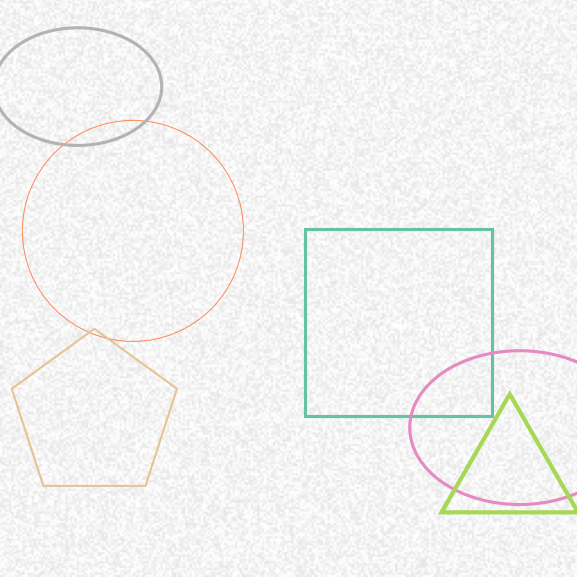[{"shape": "square", "thickness": 1.5, "radius": 0.81, "center": [0.689, 0.44]}, {"shape": "circle", "thickness": 0.5, "radius": 0.96, "center": [0.23, 0.599]}, {"shape": "oval", "thickness": 1.5, "radius": 0.95, "center": [0.9, 0.259]}, {"shape": "triangle", "thickness": 2, "radius": 0.68, "center": [0.883, 0.18]}, {"shape": "pentagon", "thickness": 1, "radius": 0.75, "center": [0.163, 0.279]}, {"shape": "oval", "thickness": 1.5, "radius": 0.73, "center": [0.135, 0.849]}]